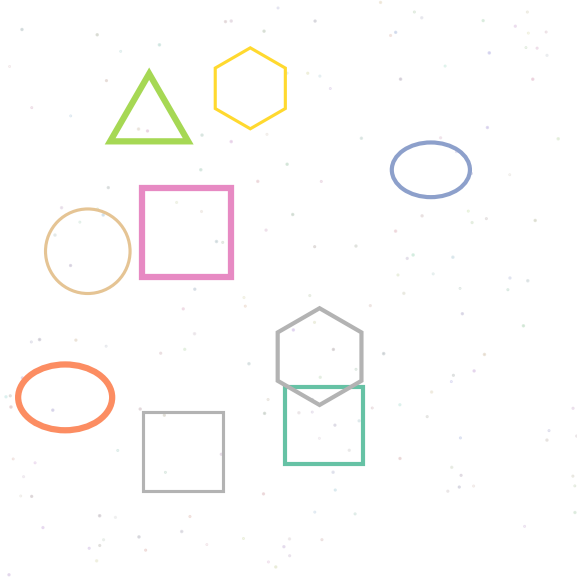[{"shape": "square", "thickness": 2, "radius": 0.34, "center": [0.561, 0.262]}, {"shape": "oval", "thickness": 3, "radius": 0.41, "center": [0.113, 0.311]}, {"shape": "oval", "thickness": 2, "radius": 0.34, "center": [0.746, 0.705]}, {"shape": "square", "thickness": 3, "radius": 0.38, "center": [0.323, 0.596]}, {"shape": "triangle", "thickness": 3, "radius": 0.39, "center": [0.258, 0.793]}, {"shape": "hexagon", "thickness": 1.5, "radius": 0.35, "center": [0.433, 0.846]}, {"shape": "circle", "thickness": 1.5, "radius": 0.37, "center": [0.152, 0.564]}, {"shape": "hexagon", "thickness": 2, "radius": 0.42, "center": [0.553, 0.382]}, {"shape": "square", "thickness": 1.5, "radius": 0.34, "center": [0.317, 0.217]}]